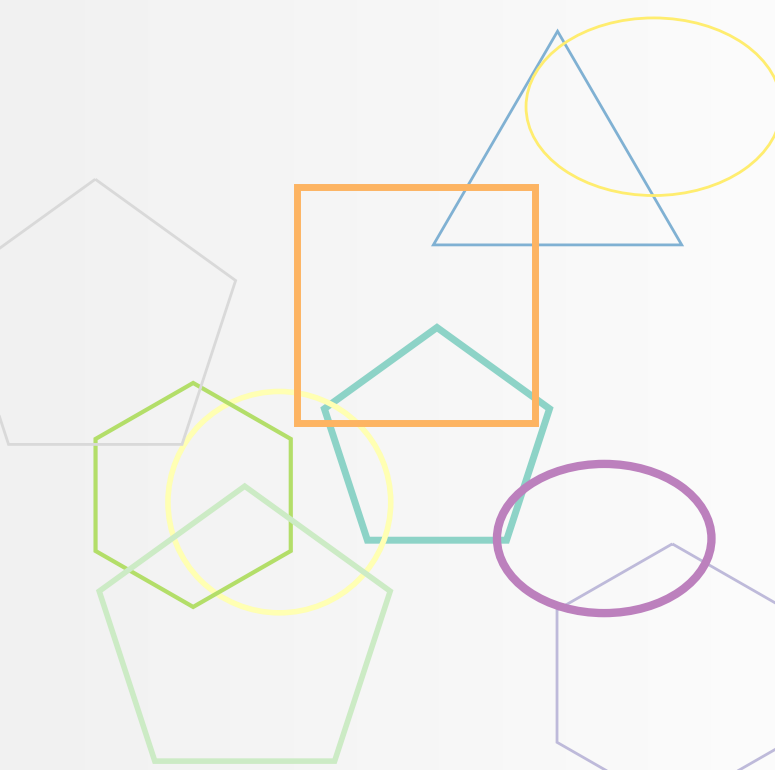[{"shape": "pentagon", "thickness": 2.5, "radius": 0.76, "center": [0.564, 0.422]}, {"shape": "circle", "thickness": 2, "radius": 0.72, "center": [0.36, 0.348]}, {"shape": "hexagon", "thickness": 1, "radius": 0.86, "center": [0.868, 0.122]}, {"shape": "triangle", "thickness": 1, "radius": 0.92, "center": [0.719, 0.774]}, {"shape": "square", "thickness": 2.5, "radius": 0.77, "center": [0.537, 0.604]}, {"shape": "hexagon", "thickness": 1.5, "radius": 0.73, "center": [0.249, 0.357]}, {"shape": "pentagon", "thickness": 1, "radius": 0.95, "center": [0.123, 0.577]}, {"shape": "oval", "thickness": 3, "radius": 0.69, "center": [0.78, 0.301]}, {"shape": "pentagon", "thickness": 2, "radius": 0.99, "center": [0.316, 0.171]}, {"shape": "oval", "thickness": 1, "radius": 0.82, "center": [0.843, 0.861]}]